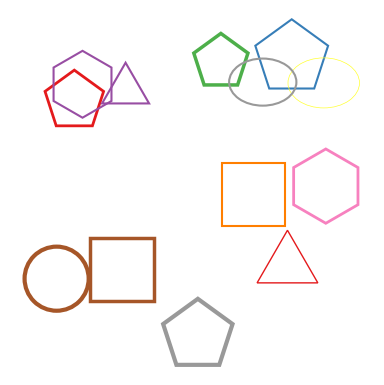[{"shape": "pentagon", "thickness": 2, "radius": 0.4, "center": [0.193, 0.738]}, {"shape": "triangle", "thickness": 1, "radius": 0.46, "center": [0.747, 0.311]}, {"shape": "pentagon", "thickness": 1.5, "radius": 0.5, "center": [0.758, 0.85]}, {"shape": "pentagon", "thickness": 2.5, "radius": 0.37, "center": [0.574, 0.839]}, {"shape": "hexagon", "thickness": 1.5, "radius": 0.43, "center": [0.214, 0.781]}, {"shape": "triangle", "thickness": 1.5, "radius": 0.35, "center": [0.326, 0.767]}, {"shape": "square", "thickness": 1.5, "radius": 0.41, "center": [0.658, 0.494]}, {"shape": "oval", "thickness": 0.5, "radius": 0.46, "center": [0.841, 0.785]}, {"shape": "square", "thickness": 2.5, "radius": 0.41, "center": [0.317, 0.3]}, {"shape": "circle", "thickness": 3, "radius": 0.42, "center": [0.147, 0.276]}, {"shape": "hexagon", "thickness": 2, "radius": 0.48, "center": [0.846, 0.517]}, {"shape": "pentagon", "thickness": 3, "radius": 0.47, "center": [0.514, 0.129]}, {"shape": "oval", "thickness": 1.5, "radius": 0.44, "center": [0.683, 0.787]}]